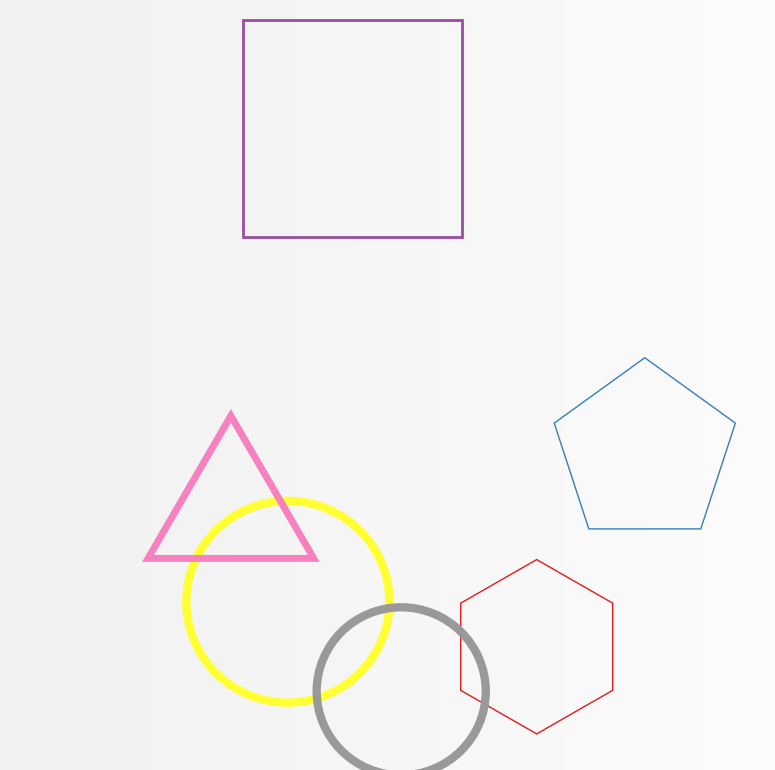[{"shape": "hexagon", "thickness": 0.5, "radius": 0.57, "center": [0.692, 0.16]}, {"shape": "pentagon", "thickness": 0.5, "radius": 0.61, "center": [0.832, 0.413]}, {"shape": "square", "thickness": 1, "radius": 0.7, "center": [0.455, 0.833]}, {"shape": "circle", "thickness": 3, "radius": 0.66, "center": [0.371, 0.219]}, {"shape": "triangle", "thickness": 2.5, "radius": 0.62, "center": [0.298, 0.337]}, {"shape": "circle", "thickness": 3, "radius": 0.55, "center": [0.518, 0.102]}]